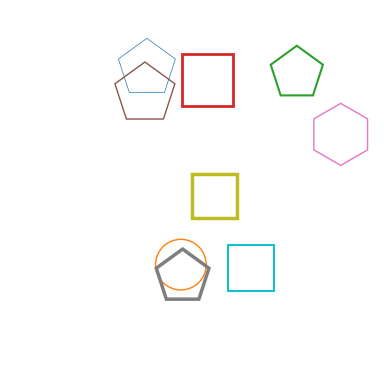[{"shape": "pentagon", "thickness": 0.5, "radius": 0.39, "center": [0.382, 0.823]}, {"shape": "circle", "thickness": 1, "radius": 0.33, "center": [0.47, 0.313]}, {"shape": "pentagon", "thickness": 1.5, "radius": 0.36, "center": [0.771, 0.81]}, {"shape": "square", "thickness": 2, "radius": 0.33, "center": [0.54, 0.793]}, {"shape": "pentagon", "thickness": 1, "radius": 0.41, "center": [0.376, 0.757]}, {"shape": "hexagon", "thickness": 1, "radius": 0.4, "center": [0.885, 0.651]}, {"shape": "pentagon", "thickness": 2.5, "radius": 0.36, "center": [0.474, 0.281]}, {"shape": "square", "thickness": 2.5, "radius": 0.29, "center": [0.557, 0.49]}, {"shape": "square", "thickness": 1.5, "radius": 0.3, "center": [0.652, 0.304]}]